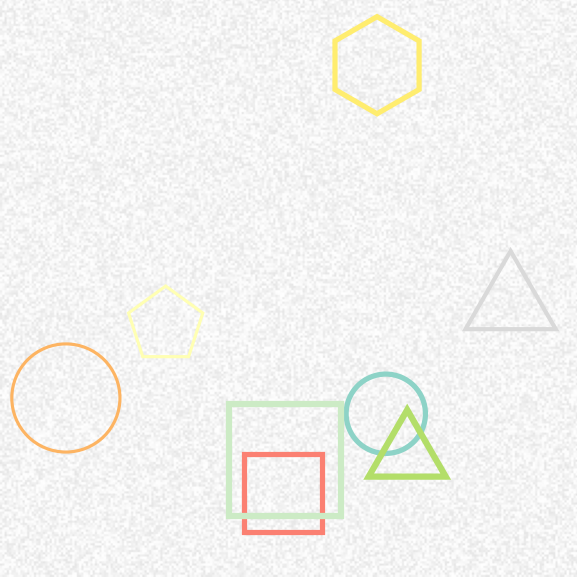[{"shape": "circle", "thickness": 2.5, "radius": 0.34, "center": [0.668, 0.283]}, {"shape": "pentagon", "thickness": 1.5, "radius": 0.34, "center": [0.287, 0.436]}, {"shape": "square", "thickness": 2.5, "radius": 0.34, "center": [0.49, 0.146]}, {"shape": "circle", "thickness": 1.5, "radius": 0.47, "center": [0.114, 0.31]}, {"shape": "triangle", "thickness": 3, "radius": 0.39, "center": [0.705, 0.212]}, {"shape": "triangle", "thickness": 2, "radius": 0.45, "center": [0.884, 0.474]}, {"shape": "square", "thickness": 3, "radius": 0.49, "center": [0.493, 0.203]}, {"shape": "hexagon", "thickness": 2.5, "radius": 0.42, "center": [0.653, 0.886]}]